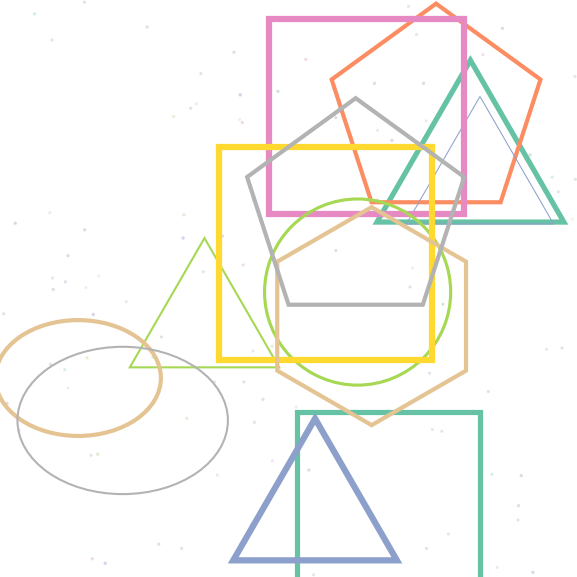[{"shape": "triangle", "thickness": 2.5, "radius": 0.93, "center": [0.815, 0.708]}, {"shape": "square", "thickness": 2.5, "radius": 0.79, "center": [0.672, 0.128]}, {"shape": "pentagon", "thickness": 2, "radius": 0.95, "center": [0.755, 0.803]}, {"shape": "triangle", "thickness": 3, "radius": 0.82, "center": [0.546, 0.111]}, {"shape": "triangle", "thickness": 0.5, "radius": 0.74, "center": [0.831, 0.685]}, {"shape": "square", "thickness": 3, "radius": 0.85, "center": [0.635, 0.797]}, {"shape": "circle", "thickness": 1.5, "radius": 0.81, "center": [0.619, 0.493]}, {"shape": "triangle", "thickness": 1, "radius": 0.75, "center": [0.354, 0.438]}, {"shape": "square", "thickness": 3, "radius": 0.92, "center": [0.564, 0.56]}, {"shape": "oval", "thickness": 2, "radius": 0.72, "center": [0.135, 0.345]}, {"shape": "hexagon", "thickness": 2, "radius": 0.94, "center": [0.644, 0.452]}, {"shape": "pentagon", "thickness": 2, "radius": 0.99, "center": [0.616, 0.631]}, {"shape": "oval", "thickness": 1, "radius": 0.91, "center": [0.212, 0.271]}]